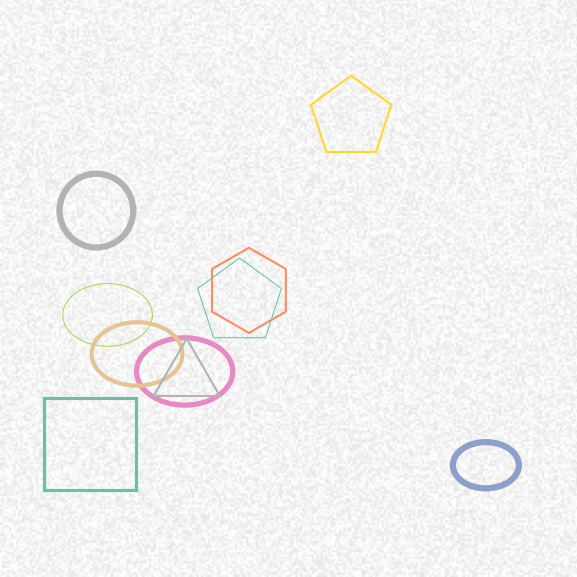[{"shape": "square", "thickness": 1.5, "radius": 0.4, "center": [0.156, 0.23]}, {"shape": "pentagon", "thickness": 0.5, "radius": 0.38, "center": [0.415, 0.476]}, {"shape": "hexagon", "thickness": 1, "radius": 0.37, "center": [0.431, 0.496]}, {"shape": "oval", "thickness": 3, "radius": 0.29, "center": [0.841, 0.194]}, {"shape": "oval", "thickness": 2.5, "radius": 0.42, "center": [0.32, 0.356]}, {"shape": "oval", "thickness": 0.5, "radius": 0.39, "center": [0.186, 0.454]}, {"shape": "pentagon", "thickness": 1, "radius": 0.37, "center": [0.608, 0.795]}, {"shape": "oval", "thickness": 2, "radius": 0.39, "center": [0.237, 0.386]}, {"shape": "circle", "thickness": 3, "radius": 0.32, "center": [0.167, 0.634]}, {"shape": "triangle", "thickness": 1, "radius": 0.33, "center": [0.323, 0.347]}]